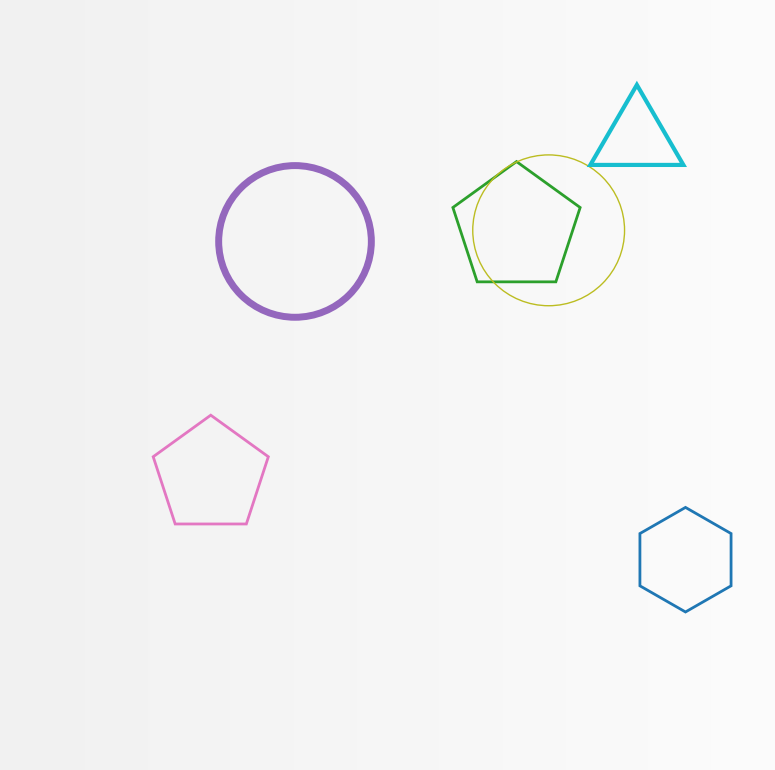[{"shape": "hexagon", "thickness": 1, "radius": 0.34, "center": [0.885, 0.273]}, {"shape": "pentagon", "thickness": 1, "radius": 0.43, "center": [0.666, 0.704]}, {"shape": "circle", "thickness": 2.5, "radius": 0.49, "center": [0.381, 0.686]}, {"shape": "pentagon", "thickness": 1, "radius": 0.39, "center": [0.272, 0.383]}, {"shape": "circle", "thickness": 0.5, "radius": 0.49, "center": [0.708, 0.701]}, {"shape": "triangle", "thickness": 1.5, "radius": 0.35, "center": [0.822, 0.82]}]